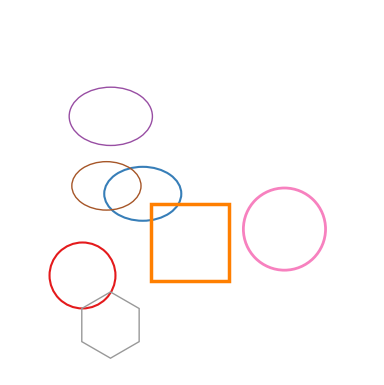[{"shape": "circle", "thickness": 1.5, "radius": 0.43, "center": [0.214, 0.285]}, {"shape": "oval", "thickness": 1.5, "radius": 0.5, "center": [0.371, 0.497]}, {"shape": "oval", "thickness": 1, "radius": 0.54, "center": [0.288, 0.698]}, {"shape": "square", "thickness": 2.5, "radius": 0.5, "center": [0.493, 0.37]}, {"shape": "oval", "thickness": 1, "radius": 0.45, "center": [0.276, 0.517]}, {"shape": "circle", "thickness": 2, "radius": 0.53, "center": [0.739, 0.405]}, {"shape": "hexagon", "thickness": 1, "radius": 0.43, "center": [0.287, 0.156]}]